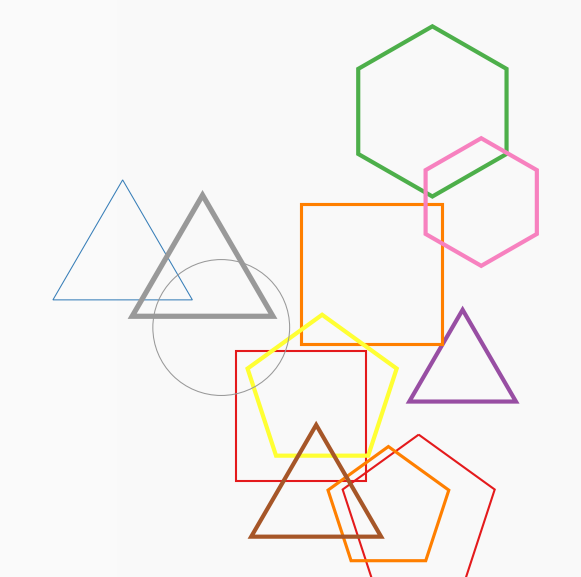[{"shape": "pentagon", "thickness": 1, "radius": 0.69, "center": [0.72, 0.109]}, {"shape": "square", "thickness": 1, "radius": 0.56, "center": [0.518, 0.279]}, {"shape": "triangle", "thickness": 0.5, "radius": 0.69, "center": [0.211, 0.549]}, {"shape": "hexagon", "thickness": 2, "radius": 0.74, "center": [0.744, 0.806]}, {"shape": "triangle", "thickness": 2, "radius": 0.53, "center": [0.796, 0.357]}, {"shape": "square", "thickness": 1.5, "radius": 0.6, "center": [0.639, 0.525]}, {"shape": "pentagon", "thickness": 1.5, "radius": 0.55, "center": [0.668, 0.117]}, {"shape": "pentagon", "thickness": 2, "radius": 0.67, "center": [0.554, 0.319]}, {"shape": "triangle", "thickness": 2, "radius": 0.65, "center": [0.544, 0.134]}, {"shape": "hexagon", "thickness": 2, "radius": 0.55, "center": [0.828, 0.649]}, {"shape": "triangle", "thickness": 2.5, "radius": 0.7, "center": [0.348, 0.521]}, {"shape": "circle", "thickness": 0.5, "radius": 0.59, "center": [0.381, 0.432]}]